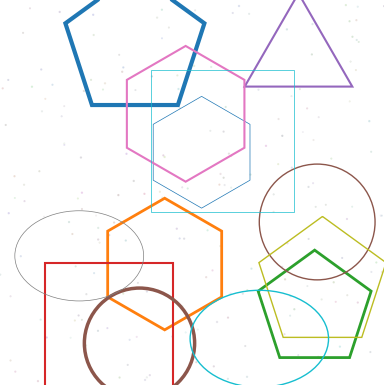[{"shape": "hexagon", "thickness": 0.5, "radius": 0.73, "center": [0.524, 0.605]}, {"shape": "pentagon", "thickness": 3, "radius": 0.95, "center": [0.35, 0.881]}, {"shape": "hexagon", "thickness": 2, "radius": 0.85, "center": [0.428, 0.314]}, {"shape": "pentagon", "thickness": 2, "radius": 0.77, "center": [0.817, 0.196]}, {"shape": "square", "thickness": 1.5, "radius": 0.83, "center": [0.284, 0.15]}, {"shape": "triangle", "thickness": 1.5, "radius": 0.81, "center": [0.775, 0.856]}, {"shape": "circle", "thickness": 1, "radius": 0.75, "center": [0.824, 0.423]}, {"shape": "circle", "thickness": 2.5, "radius": 0.72, "center": [0.362, 0.109]}, {"shape": "hexagon", "thickness": 1.5, "radius": 0.88, "center": [0.482, 0.704]}, {"shape": "oval", "thickness": 0.5, "radius": 0.84, "center": [0.206, 0.335]}, {"shape": "pentagon", "thickness": 1, "radius": 0.87, "center": [0.838, 0.264]}, {"shape": "square", "thickness": 0.5, "radius": 0.93, "center": [0.578, 0.634]}, {"shape": "oval", "thickness": 1, "radius": 0.9, "center": [0.674, 0.12]}]